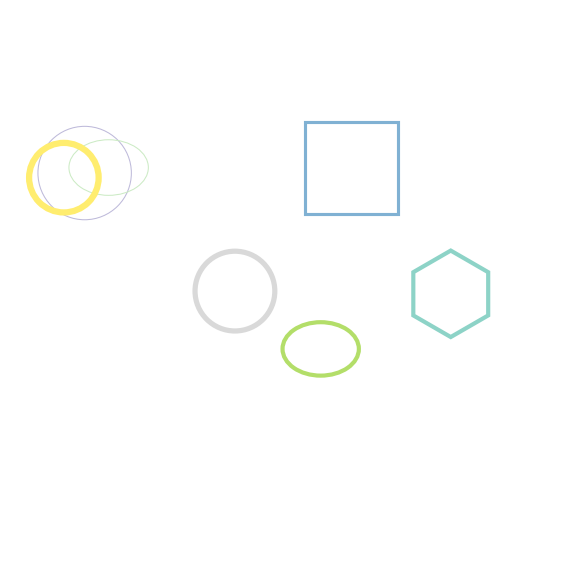[{"shape": "hexagon", "thickness": 2, "radius": 0.37, "center": [0.781, 0.49]}, {"shape": "circle", "thickness": 0.5, "radius": 0.4, "center": [0.147, 0.699]}, {"shape": "square", "thickness": 1.5, "radius": 0.4, "center": [0.609, 0.708]}, {"shape": "oval", "thickness": 2, "radius": 0.33, "center": [0.555, 0.395]}, {"shape": "circle", "thickness": 2.5, "radius": 0.35, "center": [0.407, 0.495]}, {"shape": "oval", "thickness": 0.5, "radius": 0.34, "center": [0.188, 0.709]}, {"shape": "circle", "thickness": 3, "radius": 0.3, "center": [0.111, 0.691]}]